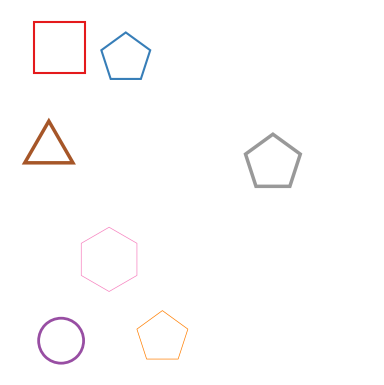[{"shape": "square", "thickness": 1.5, "radius": 0.33, "center": [0.154, 0.877]}, {"shape": "pentagon", "thickness": 1.5, "radius": 0.33, "center": [0.327, 0.849]}, {"shape": "circle", "thickness": 2, "radius": 0.29, "center": [0.159, 0.115]}, {"shape": "pentagon", "thickness": 0.5, "radius": 0.35, "center": [0.422, 0.124]}, {"shape": "triangle", "thickness": 2.5, "radius": 0.36, "center": [0.127, 0.613]}, {"shape": "hexagon", "thickness": 0.5, "radius": 0.42, "center": [0.283, 0.326]}, {"shape": "pentagon", "thickness": 2.5, "radius": 0.37, "center": [0.709, 0.577]}]